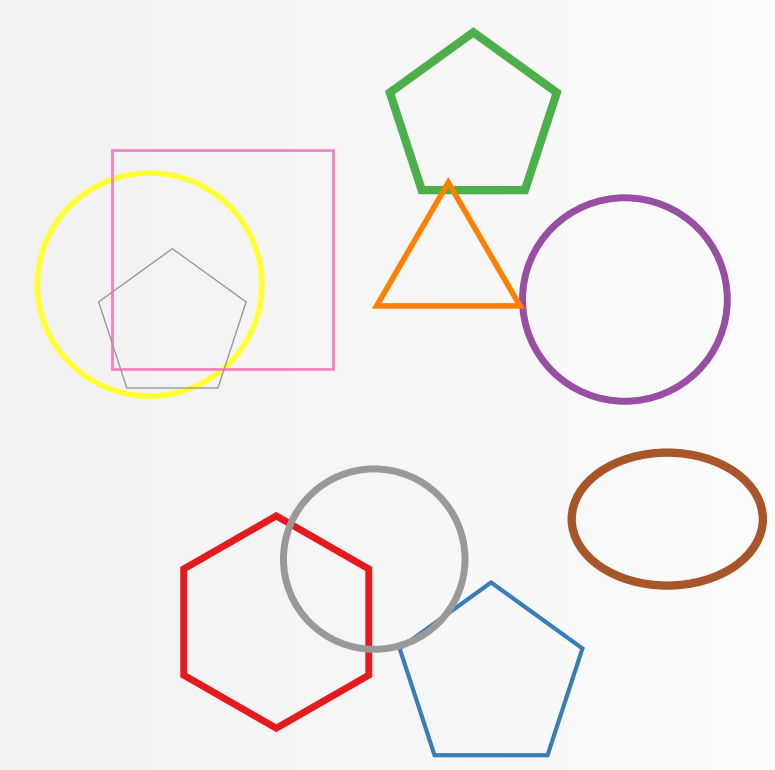[{"shape": "hexagon", "thickness": 2.5, "radius": 0.69, "center": [0.356, 0.192]}, {"shape": "pentagon", "thickness": 1.5, "radius": 0.62, "center": [0.634, 0.12]}, {"shape": "pentagon", "thickness": 3, "radius": 0.57, "center": [0.611, 0.845]}, {"shape": "circle", "thickness": 2.5, "radius": 0.66, "center": [0.806, 0.611]}, {"shape": "triangle", "thickness": 2, "radius": 0.53, "center": [0.579, 0.656]}, {"shape": "circle", "thickness": 2, "radius": 0.72, "center": [0.193, 0.63]}, {"shape": "oval", "thickness": 3, "radius": 0.62, "center": [0.861, 0.326]}, {"shape": "square", "thickness": 1, "radius": 0.71, "center": [0.287, 0.663]}, {"shape": "pentagon", "thickness": 0.5, "radius": 0.5, "center": [0.222, 0.577]}, {"shape": "circle", "thickness": 2.5, "radius": 0.59, "center": [0.483, 0.274]}]